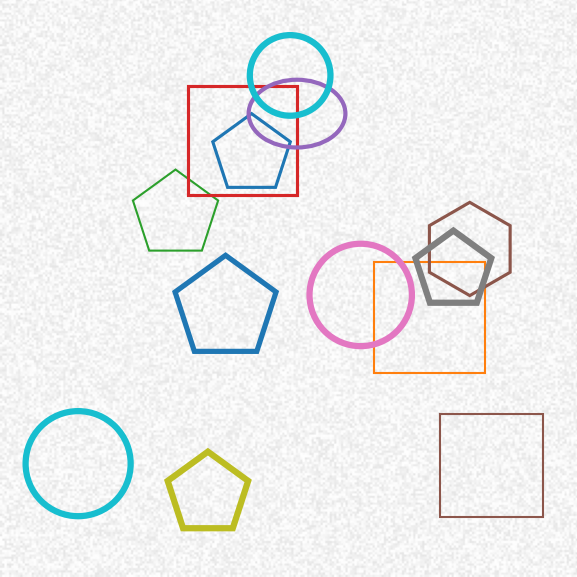[{"shape": "pentagon", "thickness": 2.5, "radius": 0.46, "center": [0.391, 0.465]}, {"shape": "pentagon", "thickness": 1.5, "radius": 0.35, "center": [0.436, 0.732]}, {"shape": "square", "thickness": 1, "radius": 0.48, "center": [0.743, 0.45]}, {"shape": "pentagon", "thickness": 1, "radius": 0.39, "center": [0.304, 0.628]}, {"shape": "square", "thickness": 1.5, "radius": 0.47, "center": [0.42, 0.756]}, {"shape": "oval", "thickness": 2, "radius": 0.42, "center": [0.514, 0.802]}, {"shape": "hexagon", "thickness": 1.5, "radius": 0.4, "center": [0.813, 0.568]}, {"shape": "square", "thickness": 1, "radius": 0.45, "center": [0.851, 0.193]}, {"shape": "circle", "thickness": 3, "radius": 0.44, "center": [0.625, 0.488]}, {"shape": "pentagon", "thickness": 3, "radius": 0.35, "center": [0.785, 0.531]}, {"shape": "pentagon", "thickness": 3, "radius": 0.37, "center": [0.36, 0.144]}, {"shape": "circle", "thickness": 3, "radius": 0.45, "center": [0.135, 0.196]}, {"shape": "circle", "thickness": 3, "radius": 0.35, "center": [0.502, 0.869]}]